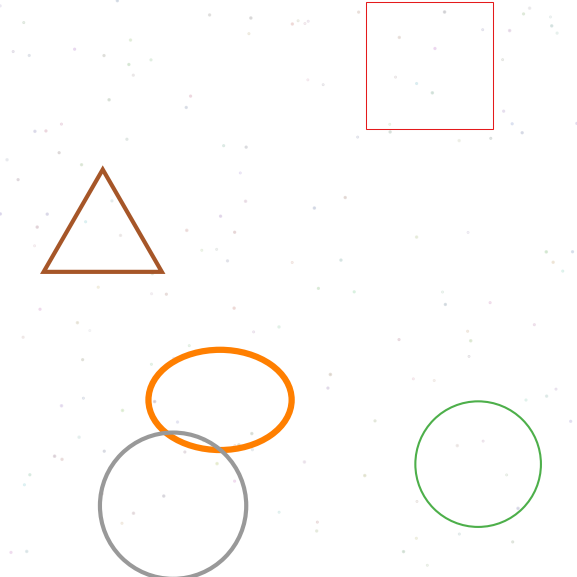[{"shape": "square", "thickness": 0.5, "radius": 0.55, "center": [0.744, 0.886]}, {"shape": "circle", "thickness": 1, "radius": 0.54, "center": [0.828, 0.195]}, {"shape": "oval", "thickness": 3, "radius": 0.62, "center": [0.381, 0.307]}, {"shape": "triangle", "thickness": 2, "radius": 0.59, "center": [0.178, 0.587]}, {"shape": "circle", "thickness": 2, "radius": 0.63, "center": [0.3, 0.123]}]